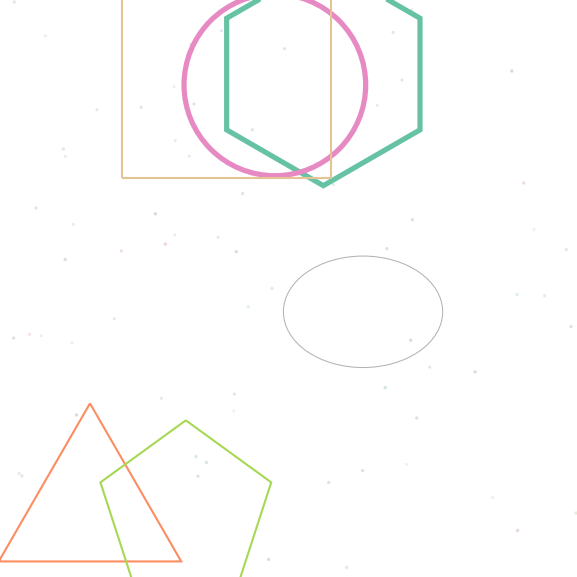[{"shape": "hexagon", "thickness": 2.5, "radius": 0.97, "center": [0.56, 0.871]}, {"shape": "triangle", "thickness": 1, "radius": 0.91, "center": [0.156, 0.118]}, {"shape": "circle", "thickness": 2.5, "radius": 0.79, "center": [0.476, 0.852]}, {"shape": "pentagon", "thickness": 1, "radius": 0.78, "center": [0.322, 0.116]}, {"shape": "square", "thickness": 1, "radius": 0.9, "center": [0.392, 0.871]}, {"shape": "oval", "thickness": 0.5, "radius": 0.69, "center": [0.629, 0.459]}]